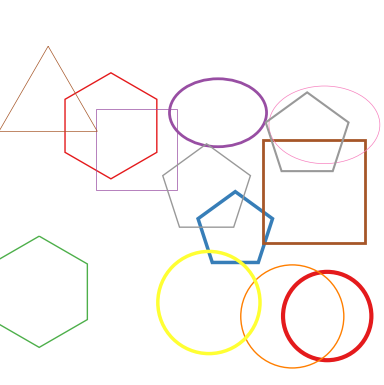[{"shape": "circle", "thickness": 3, "radius": 0.57, "center": [0.85, 0.179]}, {"shape": "hexagon", "thickness": 1, "radius": 0.69, "center": [0.288, 0.673]}, {"shape": "pentagon", "thickness": 2.5, "radius": 0.51, "center": [0.611, 0.401]}, {"shape": "hexagon", "thickness": 1, "radius": 0.72, "center": [0.102, 0.242]}, {"shape": "oval", "thickness": 2, "radius": 0.63, "center": [0.566, 0.707]}, {"shape": "square", "thickness": 0.5, "radius": 0.53, "center": [0.355, 0.611]}, {"shape": "circle", "thickness": 1, "radius": 0.67, "center": [0.759, 0.178]}, {"shape": "circle", "thickness": 2.5, "radius": 0.66, "center": [0.543, 0.214]}, {"shape": "triangle", "thickness": 0.5, "radius": 0.74, "center": [0.125, 0.733]}, {"shape": "square", "thickness": 2, "radius": 0.67, "center": [0.815, 0.503]}, {"shape": "oval", "thickness": 0.5, "radius": 0.72, "center": [0.843, 0.676]}, {"shape": "pentagon", "thickness": 1.5, "radius": 0.57, "center": [0.798, 0.647]}, {"shape": "pentagon", "thickness": 1, "radius": 0.6, "center": [0.537, 0.507]}]